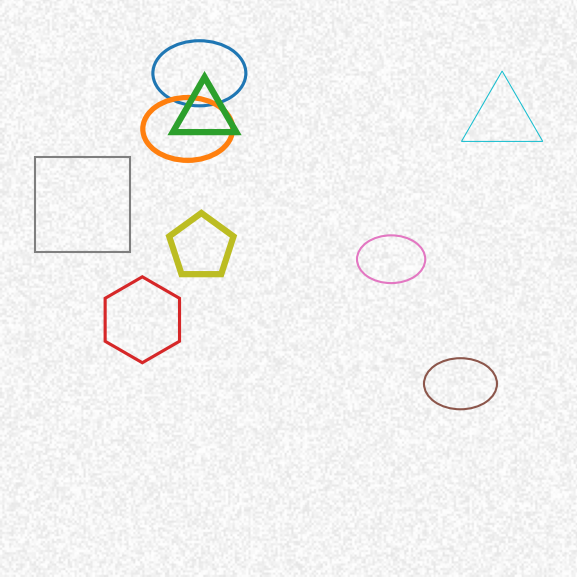[{"shape": "oval", "thickness": 1.5, "radius": 0.4, "center": [0.345, 0.872]}, {"shape": "oval", "thickness": 2.5, "radius": 0.39, "center": [0.325, 0.776]}, {"shape": "triangle", "thickness": 3, "radius": 0.32, "center": [0.354, 0.802]}, {"shape": "hexagon", "thickness": 1.5, "radius": 0.37, "center": [0.246, 0.445]}, {"shape": "oval", "thickness": 1, "radius": 0.32, "center": [0.797, 0.335]}, {"shape": "oval", "thickness": 1, "radius": 0.3, "center": [0.677, 0.55]}, {"shape": "square", "thickness": 1, "radius": 0.41, "center": [0.143, 0.645]}, {"shape": "pentagon", "thickness": 3, "radius": 0.29, "center": [0.349, 0.572]}, {"shape": "triangle", "thickness": 0.5, "radius": 0.41, "center": [0.869, 0.795]}]